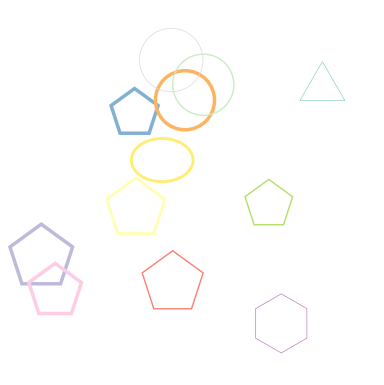[{"shape": "triangle", "thickness": 0.5, "radius": 0.34, "center": [0.837, 0.772]}, {"shape": "pentagon", "thickness": 2, "radius": 0.4, "center": [0.353, 0.458]}, {"shape": "pentagon", "thickness": 2.5, "radius": 0.43, "center": [0.107, 0.332]}, {"shape": "pentagon", "thickness": 1, "radius": 0.42, "center": [0.449, 0.265]}, {"shape": "pentagon", "thickness": 2.5, "radius": 0.32, "center": [0.35, 0.706]}, {"shape": "circle", "thickness": 2.5, "radius": 0.38, "center": [0.48, 0.74]}, {"shape": "pentagon", "thickness": 1, "radius": 0.33, "center": [0.698, 0.469]}, {"shape": "pentagon", "thickness": 2.5, "radius": 0.36, "center": [0.143, 0.244]}, {"shape": "circle", "thickness": 0.5, "radius": 0.41, "center": [0.445, 0.844]}, {"shape": "hexagon", "thickness": 0.5, "radius": 0.38, "center": [0.731, 0.16]}, {"shape": "circle", "thickness": 1, "radius": 0.4, "center": [0.528, 0.78]}, {"shape": "oval", "thickness": 2, "radius": 0.4, "center": [0.421, 0.584]}]